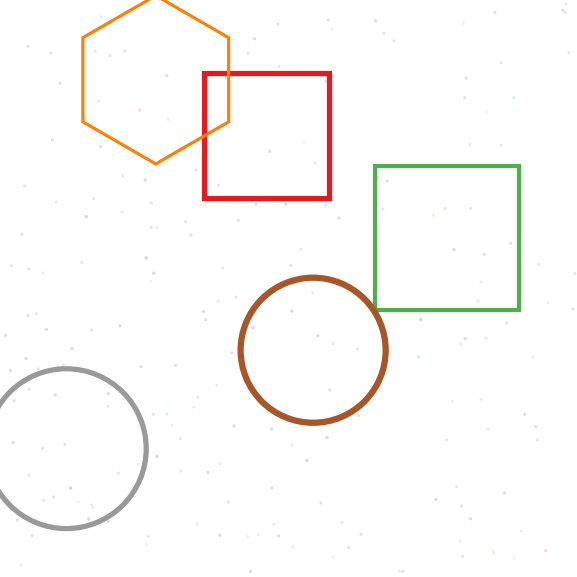[{"shape": "square", "thickness": 2.5, "radius": 0.54, "center": [0.462, 0.765]}, {"shape": "square", "thickness": 2, "radius": 0.63, "center": [0.774, 0.587]}, {"shape": "hexagon", "thickness": 1.5, "radius": 0.73, "center": [0.27, 0.861]}, {"shape": "circle", "thickness": 3, "radius": 0.63, "center": [0.542, 0.393]}, {"shape": "circle", "thickness": 2.5, "radius": 0.69, "center": [0.115, 0.222]}]